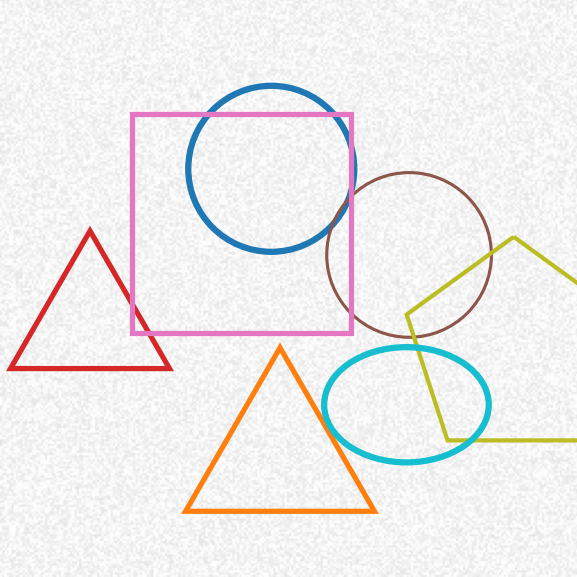[{"shape": "circle", "thickness": 3, "radius": 0.72, "center": [0.47, 0.707]}, {"shape": "triangle", "thickness": 2.5, "radius": 0.94, "center": [0.485, 0.208]}, {"shape": "triangle", "thickness": 2.5, "radius": 0.79, "center": [0.156, 0.44]}, {"shape": "circle", "thickness": 1.5, "radius": 0.71, "center": [0.708, 0.558]}, {"shape": "square", "thickness": 2.5, "radius": 0.95, "center": [0.418, 0.612]}, {"shape": "pentagon", "thickness": 2, "radius": 0.97, "center": [0.889, 0.394]}, {"shape": "oval", "thickness": 3, "radius": 0.71, "center": [0.704, 0.298]}]